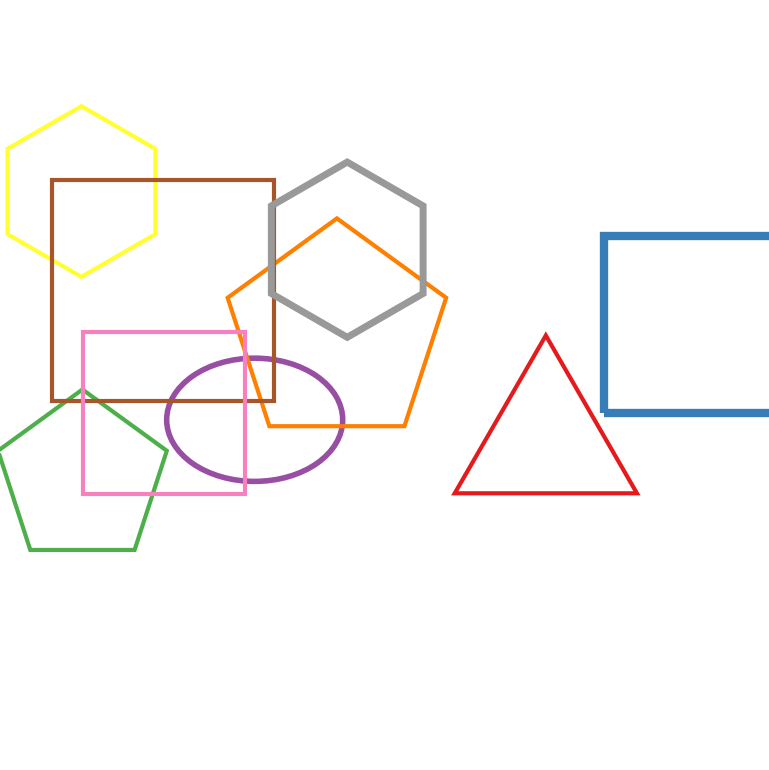[{"shape": "triangle", "thickness": 1.5, "radius": 0.68, "center": [0.709, 0.428]}, {"shape": "square", "thickness": 3, "radius": 0.57, "center": [0.9, 0.578]}, {"shape": "pentagon", "thickness": 1.5, "radius": 0.58, "center": [0.107, 0.379]}, {"shape": "oval", "thickness": 2, "radius": 0.57, "center": [0.331, 0.455]}, {"shape": "pentagon", "thickness": 1.5, "radius": 0.75, "center": [0.438, 0.567]}, {"shape": "hexagon", "thickness": 1.5, "radius": 0.55, "center": [0.106, 0.751]}, {"shape": "square", "thickness": 1.5, "radius": 0.72, "center": [0.212, 0.623]}, {"shape": "square", "thickness": 1.5, "radius": 0.53, "center": [0.213, 0.464]}, {"shape": "hexagon", "thickness": 2.5, "radius": 0.57, "center": [0.451, 0.676]}]